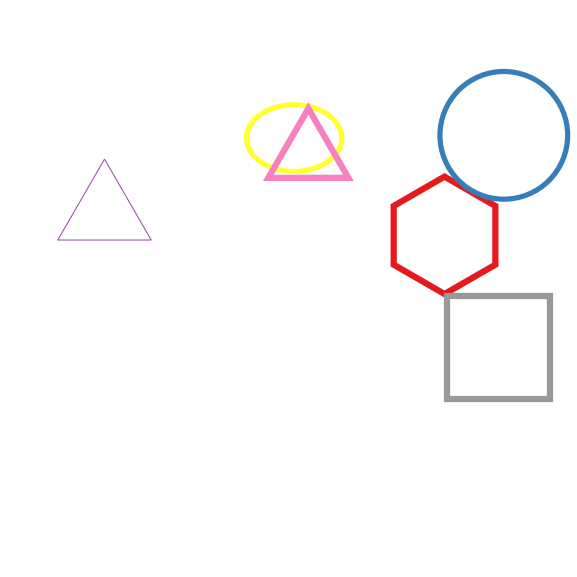[{"shape": "hexagon", "thickness": 3, "radius": 0.51, "center": [0.77, 0.592]}, {"shape": "circle", "thickness": 2.5, "radius": 0.55, "center": [0.872, 0.765]}, {"shape": "triangle", "thickness": 0.5, "radius": 0.47, "center": [0.181, 0.63]}, {"shape": "oval", "thickness": 2.5, "radius": 0.41, "center": [0.509, 0.76]}, {"shape": "triangle", "thickness": 3, "radius": 0.4, "center": [0.534, 0.731]}, {"shape": "square", "thickness": 3, "radius": 0.44, "center": [0.863, 0.397]}]